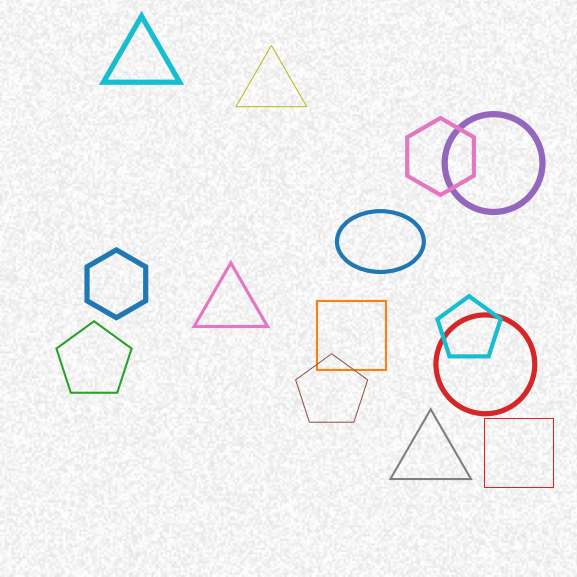[{"shape": "hexagon", "thickness": 2.5, "radius": 0.29, "center": [0.201, 0.508]}, {"shape": "oval", "thickness": 2, "radius": 0.38, "center": [0.659, 0.581]}, {"shape": "square", "thickness": 1, "radius": 0.3, "center": [0.609, 0.418]}, {"shape": "pentagon", "thickness": 1, "radius": 0.34, "center": [0.163, 0.374]}, {"shape": "square", "thickness": 0.5, "radius": 0.3, "center": [0.898, 0.216]}, {"shape": "circle", "thickness": 2.5, "radius": 0.43, "center": [0.84, 0.368]}, {"shape": "circle", "thickness": 3, "radius": 0.42, "center": [0.855, 0.717]}, {"shape": "pentagon", "thickness": 0.5, "radius": 0.33, "center": [0.574, 0.321]}, {"shape": "triangle", "thickness": 1.5, "radius": 0.37, "center": [0.4, 0.47]}, {"shape": "hexagon", "thickness": 2, "radius": 0.33, "center": [0.763, 0.728]}, {"shape": "triangle", "thickness": 1, "radius": 0.4, "center": [0.746, 0.21]}, {"shape": "triangle", "thickness": 0.5, "radius": 0.35, "center": [0.47, 0.85]}, {"shape": "pentagon", "thickness": 2, "radius": 0.29, "center": [0.812, 0.429]}, {"shape": "triangle", "thickness": 2.5, "radius": 0.38, "center": [0.245, 0.895]}]